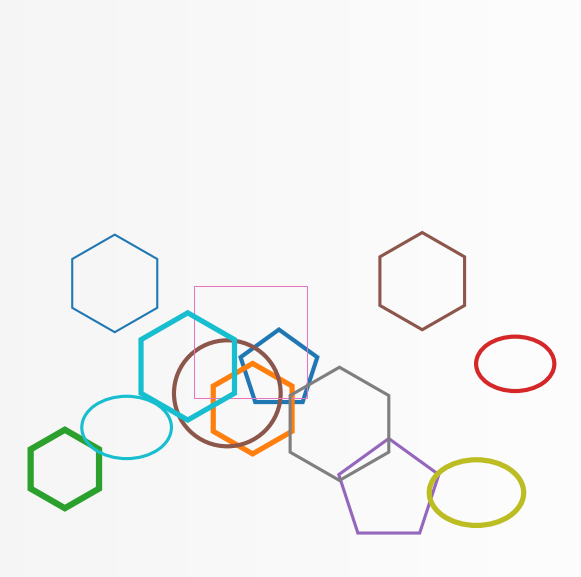[{"shape": "pentagon", "thickness": 2, "radius": 0.35, "center": [0.48, 0.359]}, {"shape": "hexagon", "thickness": 1, "radius": 0.42, "center": [0.197, 0.508]}, {"shape": "hexagon", "thickness": 2.5, "radius": 0.39, "center": [0.435, 0.291]}, {"shape": "hexagon", "thickness": 3, "radius": 0.34, "center": [0.112, 0.187]}, {"shape": "oval", "thickness": 2, "radius": 0.34, "center": [0.886, 0.369]}, {"shape": "pentagon", "thickness": 1.5, "radius": 0.45, "center": [0.669, 0.149]}, {"shape": "circle", "thickness": 2, "radius": 0.46, "center": [0.391, 0.318]}, {"shape": "hexagon", "thickness": 1.5, "radius": 0.42, "center": [0.726, 0.512]}, {"shape": "square", "thickness": 0.5, "radius": 0.48, "center": [0.431, 0.407]}, {"shape": "hexagon", "thickness": 1.5, "radius": 0.49, "center": [0.584, 0.265]}, {"shape": "oval", "thickness": 2.5, "radius": 0.41, "center": [0.82, 0.146]}, {"shape": "oval", "thickness": 1.5, "radius": 0.39, "center": [0.218, 0.259]}, {"shape": "hexagon", "thickness": 2.5, "radius": 0.46, "center": [0.323, 0.365]}]